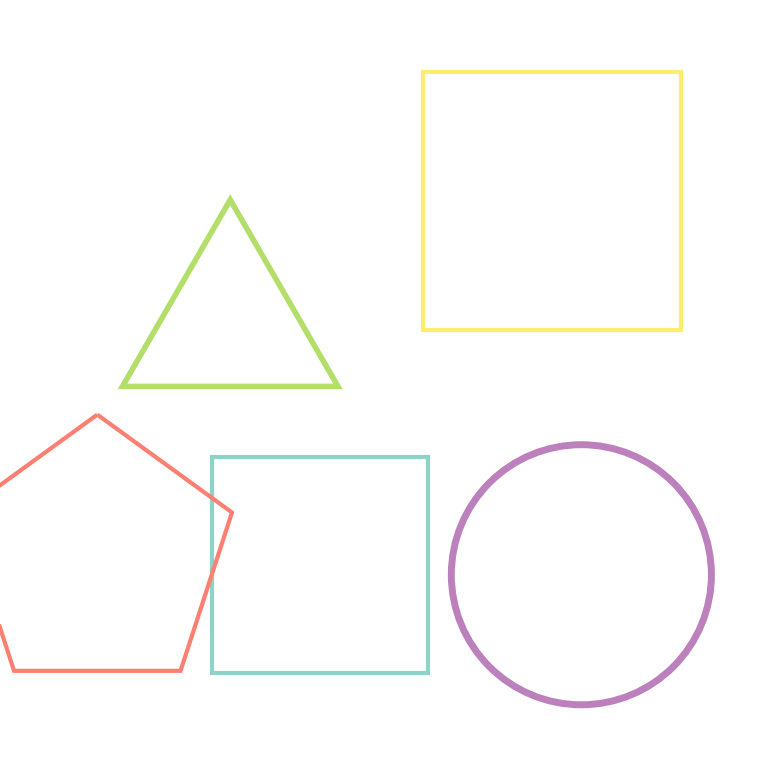[{"shape": "square", "thickness": 1.5, "radius": 0.7, "center": [0.415, 0.266]}, {"shape": "pentagon", "thickness": 1.5, "radius": 0.92, "center": [0.126, 0.278]}, {"shape": "triangle", "thickness": 2, "radius": 0.81, "center": [0.299, 0.579]}, {"shape": "circle", "thickness": 2.5, "radius": 0.84, "center": [0.755, 0.254]}, {"shape": "square", "thickness": 1.5, "radius": 0.84, "center": [0.717, 0.738]}]